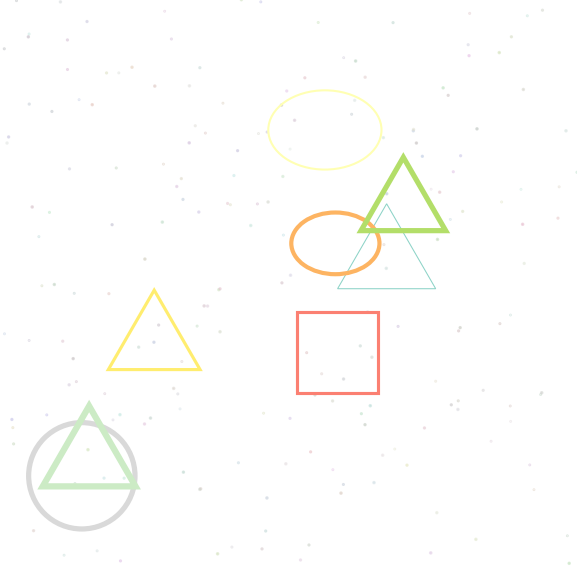[{"shape": "triangle", "thickness": 0.5, "radius": 0.49, "center": [0.669, 0.548]}, {"shape": "oval", "thickness": 1, "radius": 0.49, "center": [0.563, 0.774]}, {"shape": "square", "thickness": 1.5, "radius": 0.35, "center": [0.584, 0.389]}, {"shape": "oval", "thickness": 2, "radius": 0.38, "center": [0.581, 0.578]}, {"shape": "triangle", "thickness": 2.5, "radius": 0.42, "center": [0.698, 0.642]}, {"shape": "circle", "thickness": 2.5, "radius": 0.46, "center": [0.142, 0.175]}, {"shape": "triangle", "thickness": 3, "radius": 0.46, "center": [0.154, 0.203]}, {"shape": "triangle", "thickness": 1.5, "radius": 0.46, "center": [0.267, 0.405]}]